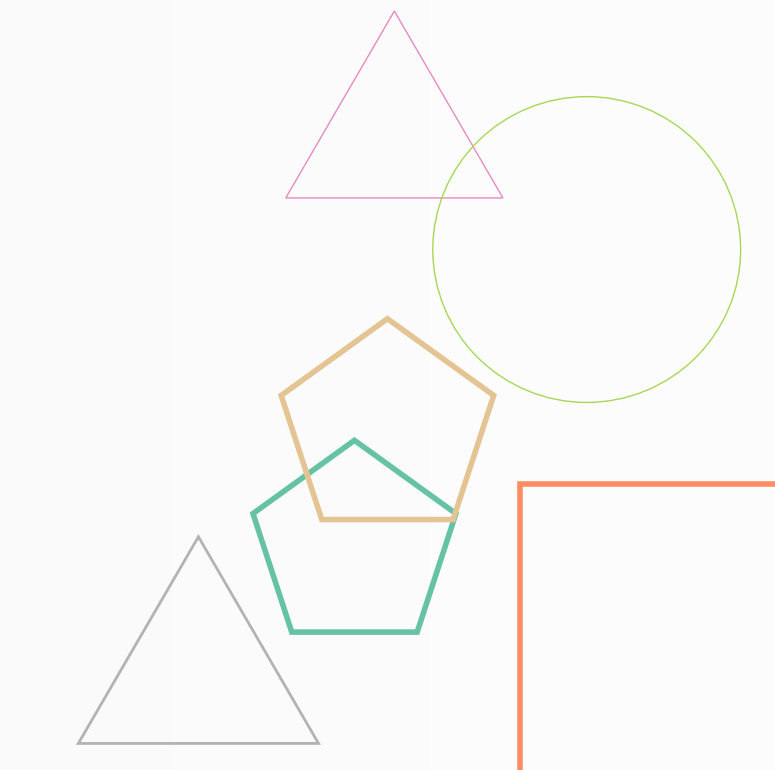[{"shape": "pentagon", "thickness": 2, "radius": 0.69, "center": [0.457, 0.29]}, {"shape": "square", "thickness": 2, "radius": 0.99, "center": [0.869, 0.174]}, {"shape": "triangle", "thickness": 0.5, "radius": 0.81, "center": [0.509, 0.824]}, {"shape": "circle", "thickness": 0.5, "radius": 0.99, "center": [0.757, 0.676]}, {"shape": "pentagon", "thickness": 2, "radius": 0.72, "center": [0.5, 0.442]}, {"shape": "triangle", "thickness": 1, "radius": 0.89, "center": [0.256, 0.124]}]